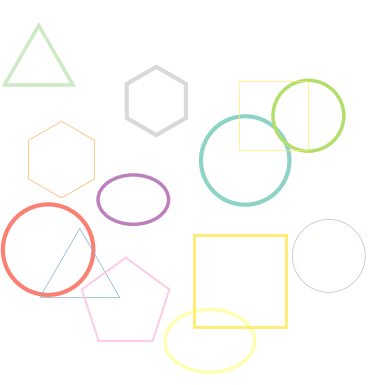[{"shape": "circle", "thickness": 3, "radius": 0.57, "center": [0.637, 0.583]}, {"shape": "oval", "thickness": 2.5, "radius": 0.58, "center": [0.545, 0.114]}, {"shape": "circle", "thickness": 0.5, "radius": 0.47, "center": [0.854, 0.335]}, {"shape": "circle", "thickness": 3, "radius": 0.59, "center": [0.125, 0.352]}, {"shape": "triangle", "thickness": 0.5, "radius": 0.6, "center": [0.207, 0.287]}, {"shape": "hexagon", "thickness": 0.5, "radius": 0.5, "center": [0.16, 0.585]}, {"shape": "circle", "thickness": 2.5, "radius": 0.46, "center": [0.801, 0.699]}, {"shape": "pentagon", "thickness": 1.5, "radius": 0.6, "center": [0.326, 0.211]}, {"shape": "hexagon", "thickness": 3, "radius": 0.44, "center": [0.406, 0.738]}, {"shape": "oval", "thickness": 2.5, "radius": 0.46, "center": [0.346, 0.481]}, {"shape": "triangle", "thickness": 2.5, "radius": 0.51, "center": [0.101, 0.831]}, {"shape": "square", "thickness": 2, "radius": 0.6, "center": [0.623, 0.27]}, {"shape": "square", "thickness": 0.5, "radius": 0.45, "center": [0.71, 0.699]}]